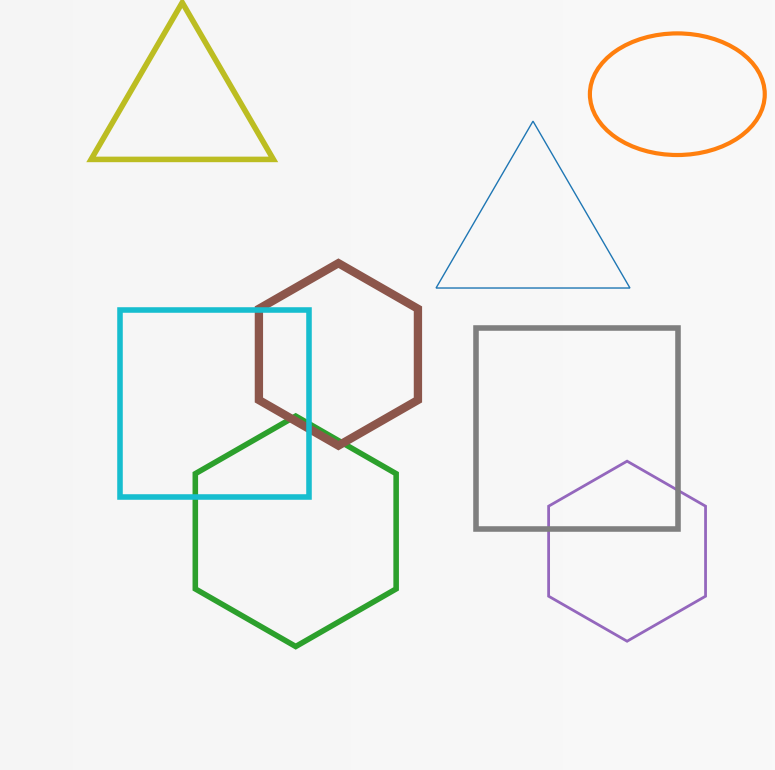[{"shape": "triangle", "thickness": 0.5, "radius": 0.72, "center": [0.688, 0.698]}, {"shape": "oval", "thickness": 1.5, "radius": 0.56, "center": [0.874, 0.878]}, {"shape": "hexagon", "thickness": 2, "radius": 0.75, "center": [0.382, 0.31]}, {"shape": "hexagon", "thickness": 1, "radius": 0.58, "center": [0.809, 0.284]}, {"shape": "hexagon", "thickness": 3, "radius": 0.59, "center": [0.437, 0.54]}, {"shape": "square", "thickness": 2, "radius": 0.65, "center": [0.745, 0.443]}, {"shape": "triangle", "thickness": 2, "radius": 0.68, "center": [0.235, 0.861]}, {"shape": "square", "thickness": 2, "radius": 0.61, "center": [0.277, 0.476]}]